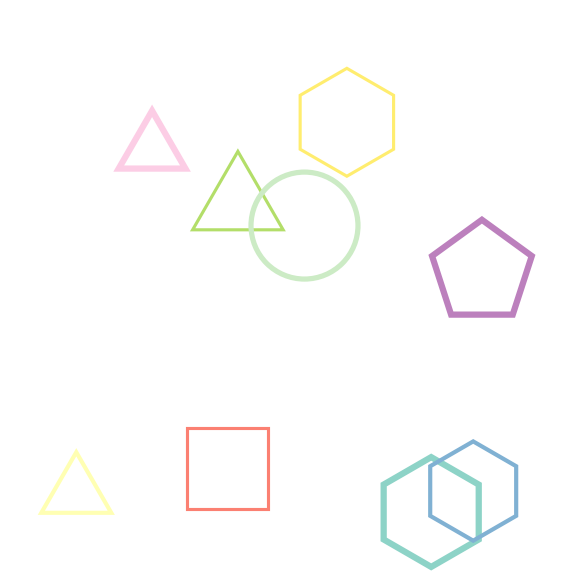[{"shape": "hexagon", "thickness": 3, "radius": 0.48, "center": [0.747, 0.113]}, {"shape": "triangle", "thickness": 2, "radius": 0.35, "center": [0.132, 0.146]}, {"shape": "square", "thickness": 1.5, "radius": 0.35, "center": [0.393, 0.188]}, {"shape": "hexagon", "thickness": 2, "radius": 0.43, "center": [0.819, 0.149]}, {"shape": "triangle", "thickness": 1.5, "radius": 0.45, "center": [0.412, 0.646]}, {"shape": "triangle", "thickness": 3, "radius": 0.33, "center": [0.263, 0.741]}, {"shape": "pentagon", "thickness": 3, "radius": 0.45, "center": [0.834, 0.528]}, {"shape": "circle", "thickness": 2.5, "radius": 0.46, "center": [0.527, 0.609]}, {"shape": "hexagon", "thickness": 1.5, "radius": 0.47, "center": [0.601, 0.787]}]